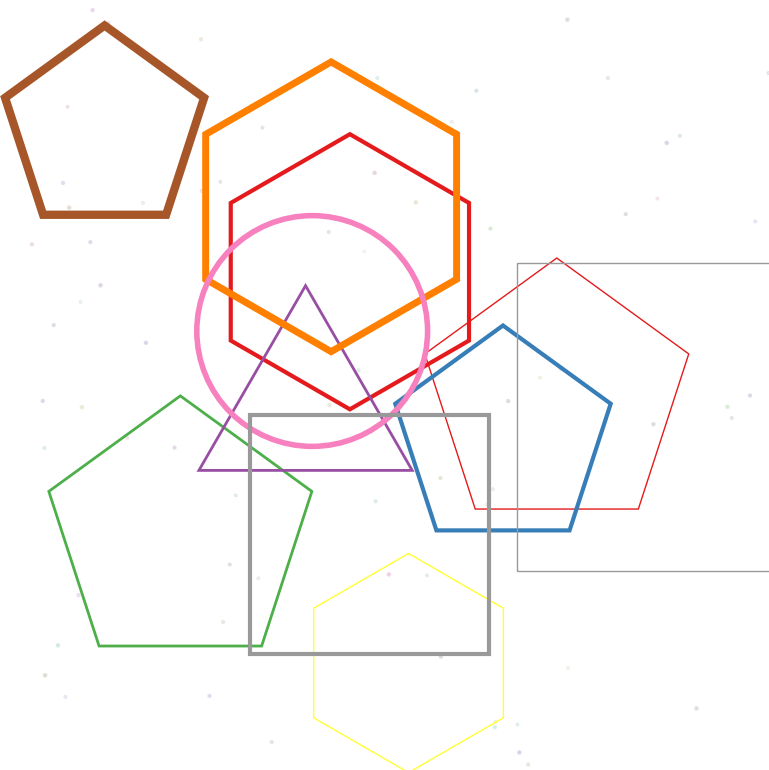[{"shape": "hexagon", "thickness": 1.5, "radius": 0.89, "center": [0.454, 0.647]}, {"shape": "pentagon", "thickness": 0.5, "radius": 0.9, "center": [0.723, 0.485]}, {"shape": "pentagon", "thickness": 1.5, "radius": 0.74, "center": [0.653, 0.43]}, {"shape": "pentagon", "thickness": 1, "radius": 0.9, "center": [0.234, 0.306]}, {"shape": "triangle", "thickness": 1, "radius": 0.8, "center": [0.397, 0.469]}, {"shape": "hexagon", "thickness": 2.5, "radius": 0.94, "center": [0.43, 0.731]}, {"shape": "hexagon", "thickness": 0.5, "radius": 0.71, "center": [0.531, 0.139]}, {"shape": "pentagon", "thickness": 3, "radius": 0.68, "center": [0.136, 0.831]}, {"shape": "circle", "thickness": 2, "radius": 0.75, "center": [0.405, 0.57]}, {"shape": "square", "thickness": 0.5, "radius": 1.0, "center": [0.871, 0.458]}, {"shape": "square", "thickness": 1.5, "radius": 0.78, "center": [0.48, 0.306]}]